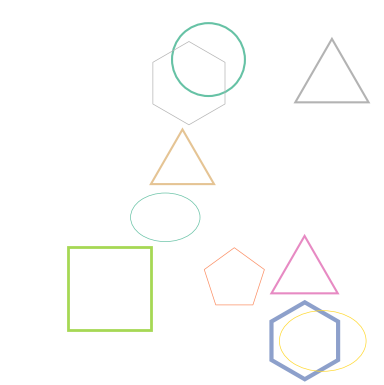[{"shape": "oval", "thickness": 0.5, "radius": 0.45, "center": [0.429, 0.436]}, {"shape": "circle", "thickness": 1.5, "radius": 0.47, "center": [0.541, 0.845]}, {"shape": "pentagon", "thickness": 0.5, "radius": 0.41, "center": [0.609, 0.274]}, {"shape": "hexagon", "thickness": 3, "radius": 0.5, "center": [0.792, 0.115]}, {"shape": "triangle", "thickness": 1.5, "radius": 0.5, "center": [0.791, 0.288]}, {"shape": "square", "thickness": 2, "radius": 0.54, "center": [0.285, 0.251]}, {"shape": "oval", "thickness": 0.5, "radius": 0.56, "center": [0.838, 0.114]}, {"shape": "triangle", "thickness": 1.5, "radius": 0.47, "center": [0.474, 0.569]}, {"shape": "triangle", "thickness": 1.5, "radius": 0.55, "center": [0.862, 0.789]}, {"shape": "hexagon", "thickness": 0.5, "radius": 0.54, "center": [0.491, 0.784]}]